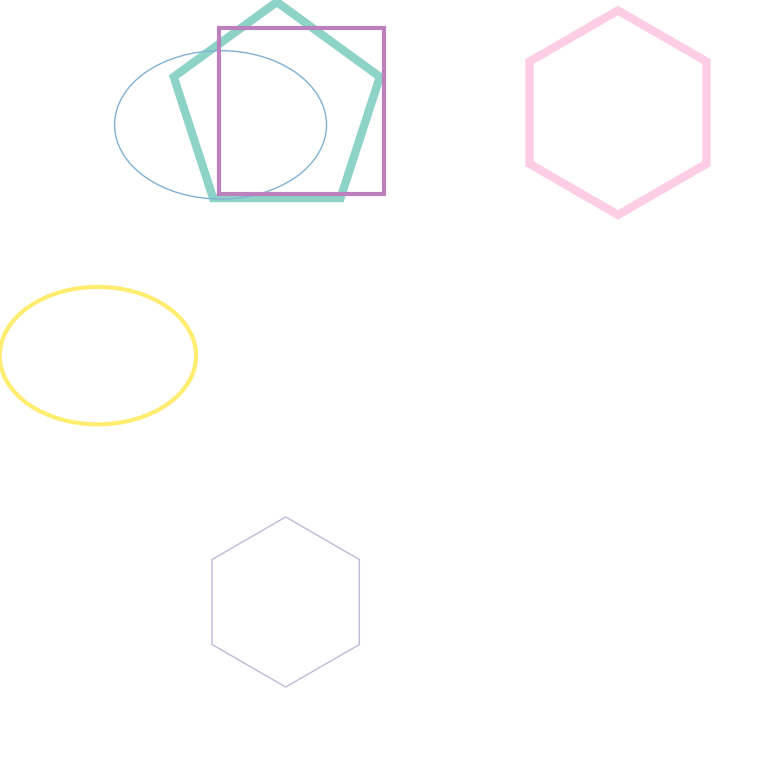[{"shape": "pentagon", "thickness": 3, "radius": 0.7, "center": [0.359, 0.857]}, {"shape": "hexagon", "thickness": 0.5, "radius": 0.55, "center": [0.371, 0.218]}, {"shape": "oval", "thickness": 0.5, "radius": 0.69, "center": [0.286, 0.838]}, {"shape": "hexagon", "thickness": 3, "radius": 0.66, "center": [0.803, 0.854]}, {"shape": "square", "thickness": 1.5, "radius": 0.54, "center": [0.392, 0.856]}, {"shape": "oval", "thickness": 1.5, "radius": 0.64, "center": [0.127, 0.538]}]